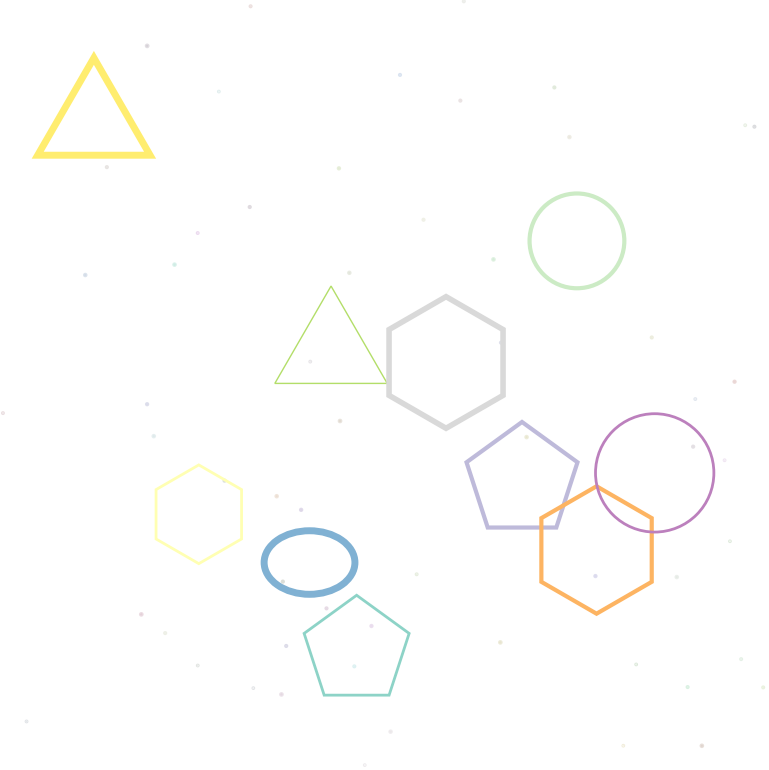[{"shape": "pentagon", "thickness": 1, "radius": 0.36, "center": [0.463, 0.155]}, {"shape": "hexagon", "thickness": 1, "radius": 0.32, "center": [0.258, 0.332]}, {"shape": "pentagon", "thickness": 1.5, "radius": 0.38, "center": [0.678, 0.376]}, {"shape": "oval", "thickness": 2.5, "radius": 0.29, "center": [0.402, 0.269]}, {"shape": "hexagon", "thickness": 1.5, "radius": 0.41, "center": [0.775, 0.286]}, {"shape": "triangle", "thickness": 0.5, "radius": 0.42, "center": [0.43, 0.544]}, {"shape": "hexagon", "thickness": 2, "radius": 0.43, "center": [0.579, 0.529]}, {"shape": "circle", "thickness": 1, "radius": 0.38, "center": [0.85, 0.386]}, {"shape": "circle", "thickness": 1.5, "radius": 0.31, "center": [0.749, 0.687]}, {"shape": "triangle", "thickness": 2.5, "radius": 0.42, "center": [0.122, 0.841]}]